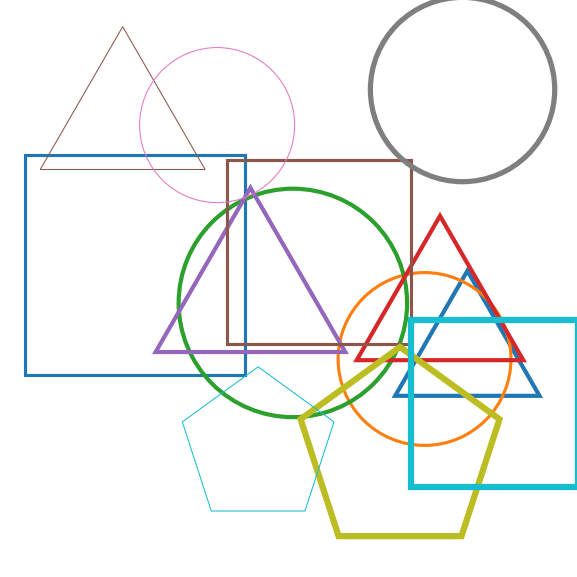[{"shape": "square", "thickness": 1.5, "radius": 0.95, "center": [0.234, 0.539]}, {"shape": "triangle", "thickness": 2, "radius": 0.72, "center": [0.809, 0.386]}, {"shape": "circle", "thickness": 1.5, "radius": 0.75, "center": [0.735, 0.378]}, {"shape": "circle", "thickness": 2, "radius": 0.99, "center": [0.507, 0.475]}, {"shape": "triangle", "thickness": 2, "radius": 0.83, "center": [0.762, 0.459]}, {"shape": "triangle", "thickness": 2, "radius": 0.95, "center": [0.434, 0.484]}, {"shape": "triangle", "thickness": 0.5, "radius": 0.82, "center": [0.212, 0.788]}, {"shape": "square", "thickness": 1.5, "radius": 0.8, "center": [0.553, 0.563]}, {"shape": "circle", "thickness": 0.5, "radius": 0.67, "center": [0.376, 0.783]}, {"shape": "circle", "thickness": 2.5, "radius": 0.8, "center": [0.801, 0.844]}, {"shape": "pentagon", "thickness": 3, "radius": 0.91, "center": [0.693, 0.217]}, {"shape": "square", "thickness": 3, "radius": 0.72, "center": [0.857, 0.3]}, {"shape": "pentagon", "thickness": 0.5, "radius": 0.69, "center": [0.447, 0.226]}]